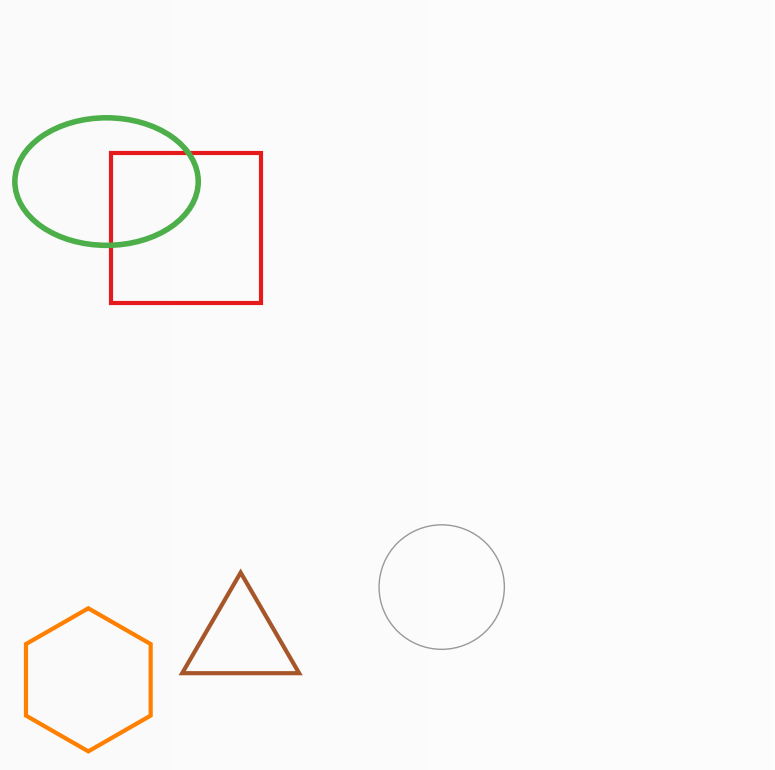[{"shape": "square", "thickness": 1.5, "radius": 0.49, "center": [0.24, 0.704]}, {"shape": "oval", "thickness": 2, "radius": 0.59, "center": [0.137, 0.764]}, {"shape": "hexagon", "thickness": 1.5, "radius": 0.46, "center": [0.114, 0.117]}, {"shape": "triangle", "thickness": 1.5, "radius": 0.44, "center": [0.311, 0.169]}, {"shape": "circle", "thickness": 0.5, "radius": 0.4, "center": [0.57, 0.238]}]